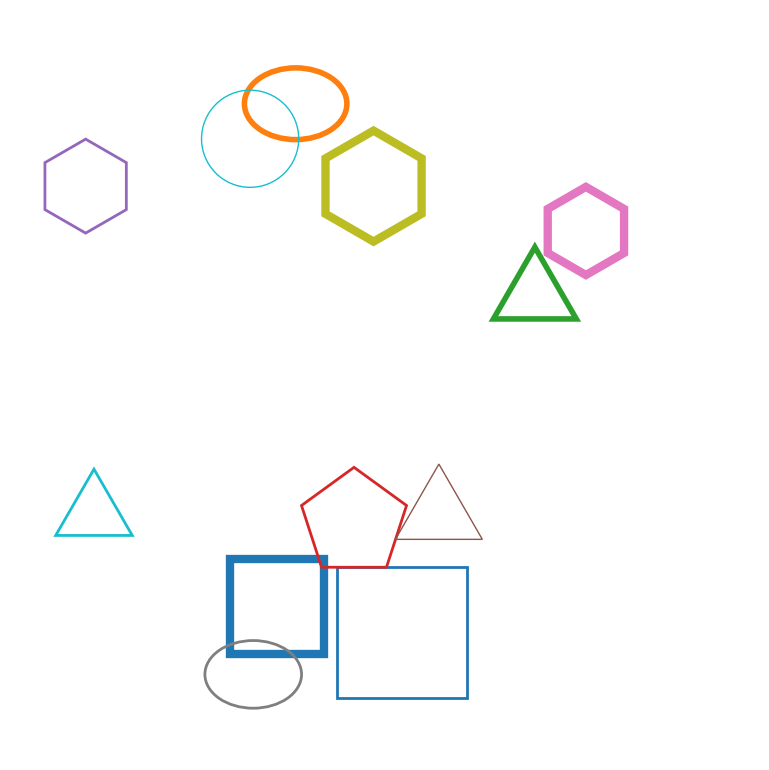[{"shape": "square", "thickness": 1, "radius": 0.42, "center": [0.522, 0.179]}, {"shape": "square", "thickness": 3, "radius": 0.31, "center": [0.36, 0.212]}, {"shape": "oval", "thickness": 2, "radius": 0.33, "center": [0.384, 0.865]}, {"shape": "triangle", "thickness": 2, "radius": 0.31, "center": [0.695, 0.617]}, {"shape": "pentagon", "thickness": 1, "radius": 0.36, "center": [0.46, 0.321]}, {"shape": "hexagon", "thickness": 1, "radius": 0.31, "center": [0.111, 0.758]}, {"shape": "triangle", "thickness": 0.5, "radius": 0.33, "center": [0.57, 0.332]}, {"shape": "hexagon", "thickness": 3, "radius": 0.29, "center": [0.761, 0.7]}, {"shape": "oval", "thickness": 1, "radius": 0.31, "center": [0.329, 0.124]}, {"shape": "hexagon", "thickness": 3, "radius": 0.36, "center": [0.485, 0.758]}, {"shape": "circle", "thickness": 0.5, "radius": 0.32, "center": [0.325, 0.82]}, {"shape": "triangle", "thickness": 1, "radius": 0.29, "center": [0.122, 0.333]}]